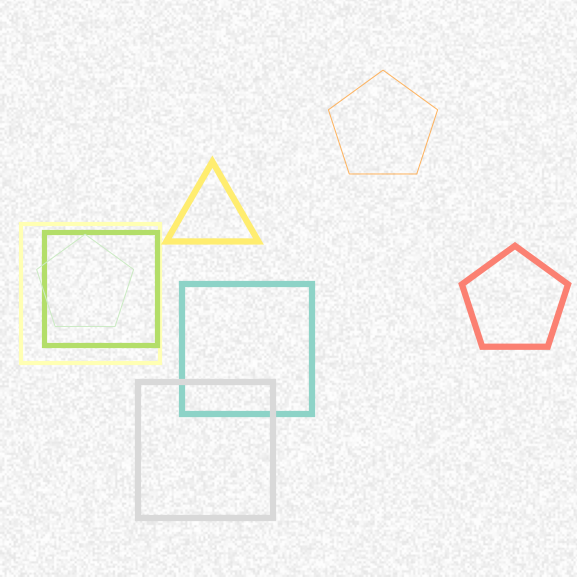[{"shape": "square", "thickness": 3, "radius": 0.56, "center": [0.428, 0.394]}, {"shape": "square", "thickness": 2, "radius": 0.6, "center": [0.157, 0.491]}, {"shape": "pentagon", "thickness": 3, "radius": 0.48, "center": [0.892, 0.477]}, {"shape": "pentagon", "thickness": 0.5, "radius": 0.5, "center": [0.663, 0.778]}, {"shape": "square", "thickness": 2.5, "radius": 0.49, "center": [0.174, 0.499]}, {"shape": "square", "thickness": 3, "radius": 0.59, "center": [0.356, 0.22]}, {"shape": "pentagon", "thickness": 0.5, "radius": 0.44, "center": [0.147, 0.505]}, {"shape": "triangle", "thickness": 3, "radius": 0.46, "center": [0.368, 0.627]}]